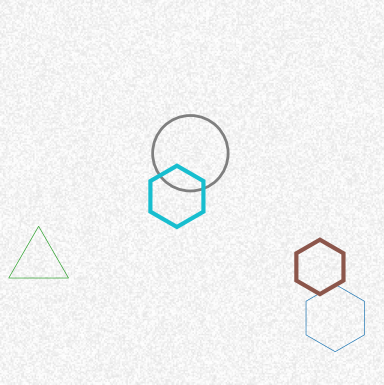[{"shape": "hexagon", "thickness": 0.5, "radius": 0.44, "center": [0.871, 0.174]}, {"shape": "triangle", "thickness": 0.5, "radius": 0.45, "center": [0.1, 0.323]}, {"shape": "hexagon", "thickness": 3, "radius": 0.35, "center": [0.831, 0.307]}, {"shape": "circle", "thickness": 2, "radius": 0.49, "center": [0.494, 0.602]}, {"shape": "hexagon", "thickness": 3, "radius": 0.4, "center": [0.46, 0.49]}]